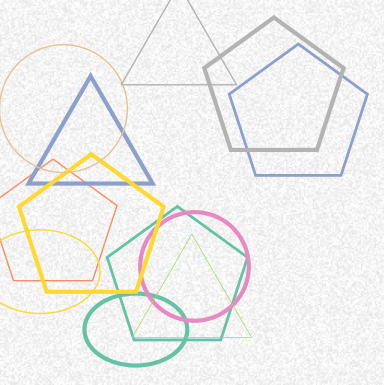[{"shape": "oval", "thickness": 3, "radius": 0.67, "center": [0.353, 0.144]}, {"shape": "pentagon", "thickness": 2, "radius": 0.96, "center": [0.461, 0.272]}, {"shape": "pentagon", "thickness": 1, "radius": 0.87, "center": [0.138, 0.412]}, {"shape": "triangle", "thickness": 3, "radius": 0.93, "center": [0.235, 0.616]}, {"shape": "pentagon", "thickness": 2, "radius": 0.94, "center": [0.775, 0.697]}, {"shape": "circle", "thickness": 3, "radius": 0.71, "center": [0.505, 0.308]}, {"shape": "triangle", "thickness": 0.5, "radius": 0.9, "center": [0.498, 0.213]}, {"shape": "pentagon", "thickness": 3, "radius": 0.99, "center": [0.237, 0.402]}, {"shape": "oval", "thickness": 1, "radius": 0.78, "center": [0.105, 0.294]}, {"shape": "circle", "thickness": 1, "radius": 0.83, "center": [0.165, 0.718]}, {"shape": "triangle", "thickness": 1, "radius": 0.86, "center": [0.465, 0.866]}, {"shape": "pentagon", "thickness": 3, "radius": 0.95, "center": [0.711, 0.764]}]